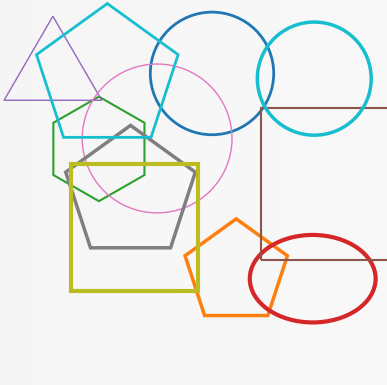[{"shape": "circle", "thickness": 2, "radius": 0.8, "center": [0.547, 0.809]}, {"shape": "pentagon", "thickness": 2.5, "radius": 0.69, "center": [0.61, 0.293]}, {"shape": "hexagon", "thickness": 1.5, "radius": 0.68, "center": [0.255, 0.613]}, {"shape": "oval", "thickness": 3, "radius": 0.81, "center": [0.807, 0.276]}, {"shape": "triangle", "thickness": 1, "radius": 0.73, "center": [0.137, 0.812]}, {"shape": "square", "thickness": 1.5, "radius": 0.99, "center": [0.871, 0.523]}, {"shape": "circle", "thickness": 1, "radius": 0.97, "center": [0.405, 0.64]}, {"shape": "pentagon", "thickness": 2.5, "radius": 0.88, "center": [0.337, 0.499]}, {"shape": "square", "thickness": 3, "radius": 0.82, "center": [0.347, 0.41]}, {"shape": "circle", "thickness": 2.5, "radius": 0.73, "center": [0.811, 0.796]}, {"shape": "pentagon", "thickness": 2, "radius": 0.96, "center": [0.277, 0.799]}]